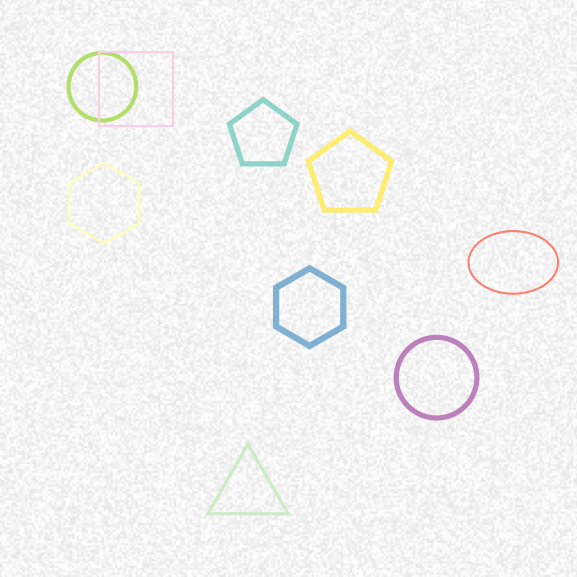[{"shape": "pentagon", "thickness": 2.5, "radius": 0.31, "center": [0.456, 0.765]}, {"shape": "hexagon", "thickness": 1, "radius": 0.35, "center": [0.181, 0.647]}, {"shape": "oval", "thickness": 1, "radius": 0.39, "center": [0.889, 0.545]}, {"shape": "hexagon", "thickness": 3, "radius": 0.34, "center": [0.536, 0.467]}, {"shape": "circle", "thickness": 2, "radius": 0.29, "center": [0.177, 0.849]}, {"shape": "square", "thickness": 1, "radius": 0.32, "center": [0.235, 0.846]}, {"shape": "circle", "thickness": 2.5, "radius": 0.35, "center": [0.756, 0.345]}, {"shape": "triangle", "thickness": 1.5, "radius": 0.4, "center": [0.429, 0.15]}, {"shape": "pentagon", "thickness": 2.5, "radius": 0.38, "center": [0.606, 0.697]}]